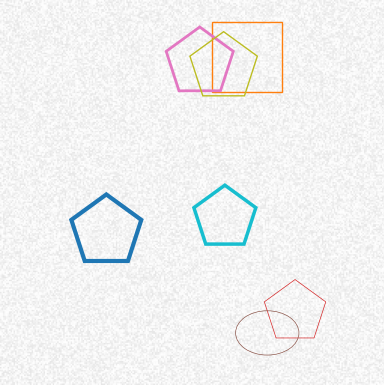[{"shape": "pentagon", "thickness": 3, "radius": 0.48, "center": [0.276, 0.399]}, {"shape": "square", "thickness": 1, "radius": 0.46, "center": [0.642, 0.852]}, {"shape": "pentagon", "thickness": 0.5, "radius": 0.42, "center": [0.766, 0.19]}, {"shape": "oval", "thickness": 0.5, "radius": 0.41, "center": [0.694, 0.135]}, {"shape": "pentagon", "thickness": 2, "radius": 0.46, "center": [0.519, 0.838]}, {"shape": "pentagon", "thickness": 1, "radius": 0.46, "center": [0.581, 0.826]}, {"shape": "pentagon", "thickness": 2.5, "radius": 0.42, "center": [0.584, 0.434]}]